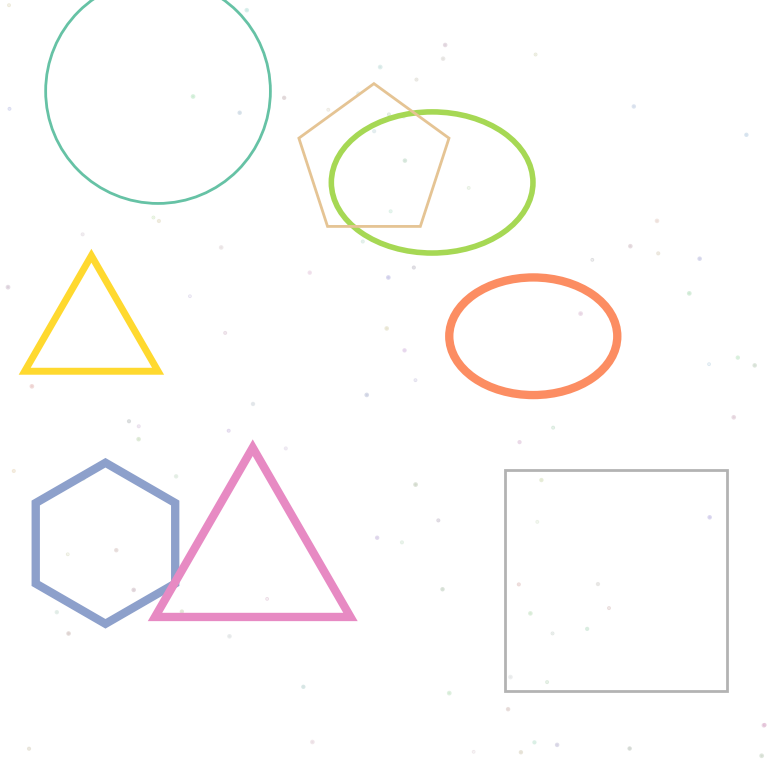[{"shape": "circle", "thickness": 1, "radius": 0.73, "center": [0.205, 0.882]}, {"shape": "oval", "thickness": 3, "radius": 0.55, "center": [0.693, 0.563]}, {"shape": "hexagon", "thickness": 3, "radius": 0.52, "center": [0.137, 0.294]}, {"shape": "triangle", "thickness": 3, "radius": 0.73, "center": [0.328, 0.272]}, {"shape": "oval", "thickness": 2, "radius": 0.65, "center": [0.561, 0.763]}, {"shape": "triangle", "thickness": 2.5, "radius": 0.5, "center": [0.119, 0.568]}, {"shape": "pentagon", "thickness": 1, "radius": 0.51, "center": [0.486, 0.789]}, {"shape": "square", "thickness": 1, "radius": 0.72, "center": [0.8, 0.246]}]